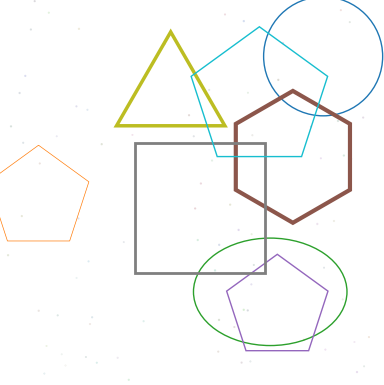[{"shape": "circle", "thickness": 1, "radius": 0.77, "center": [0.839, 0.854]}, {"shape": "pentagon", "thickness": 0.5, "radius": 0.69, "center": [0.1, 0.485]}, {"shape": "oval", "thickness": 1, "radius": 1.0, "center": [0.702, 0.242]}, {"shape": "pentagon", "thickness": 1, "radius": 0.69, "center": [0.72, 0.201]}, {"shape": "hexagon", "thickness": 3, "radius": 0.86, "center": [0.761, 0.593]}, {"shape": "square", "thickness": 2, "radius": 0.84, "center": [0.52, 0.46]}, {"shape": "triangle", "thickness": 2.5, "radius": 0.81, "center": [0.443, 0.755]}, {"shape": "pentagon", "thickness": 1, "radius": 0.93, "center": [0.674, 0.744]}]